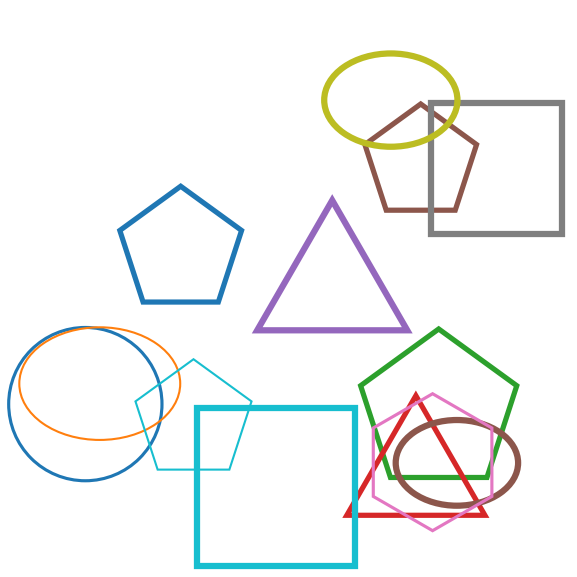[{"shape": "circle", "thickness": 1.5, "radius": 0.66, "center": [0.148, 0.299]}, {"shape": "pentagon", "thickness": 2.5, "radius": 0.55, "center": [0.313, 0.566]}, {"shape": "oval", "thickness": 1, "radius": 0.7, "center": [0.173, 0.335]}, {"shape": "pentagon", "thickness": 2.5, "radius": 0.71, "center": [0.76, 0.287]}, {"shape": "triangle", "thickness": 2.5, "radius": 0.69, "center": [0.72, 0.176]}, {"shape": "triangle", "thickness": 3, "radius": 0.75, "center": [0.575, 0.502]}, {"shape": "pentagon", "thickness": 2.5, "radius": 0.51, "center": [0.729, 0.717]}, {"shape": "oval", "thickness": 3, "radius": 0.53, "center": [0.791, 0.198]}, {"shape": "hexagon", "thickness": 1.5, "radius": 0.59, "center": [0.749, 0.199]}, {"shape": "square", "thickness": 3, "radius": 0.57, "center": [0.859, 0.708]}, {"shape": "oval", "thickness": 3, "radius": 0.58, "center": [0.677, 0.826]}, {"shape": "square", "thickness": 3, "radius": 0.68, "center": [0.478, 0.156]}, {"shape": "pentagon", "thickness": 1, "radius": 0.53, "center": [0.335, 0.271]}]